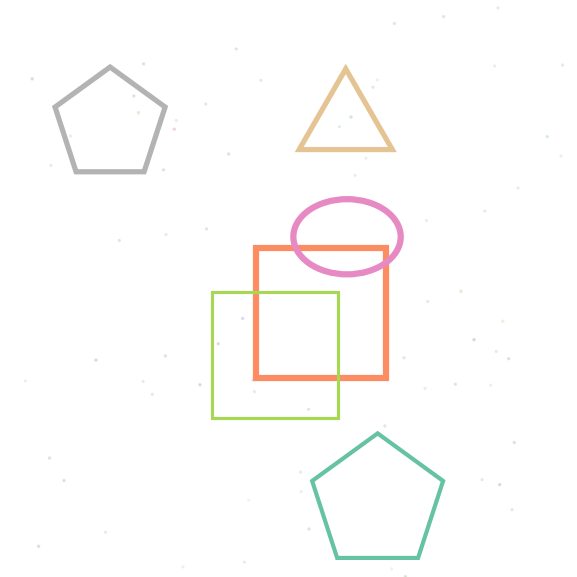[{"shape": "pentagon", "thickness": 2, "radius": 0.6, "center": [0.654, 0.129]}, {"shape": "square", "thickness": 3, "radius": 0.56, "center": [0.556, 0.457]}, {"shape": "oval", "thickness": 3, "radius": 0.46, "center": [0.601, 0.589]}, {"shape": "square", "thickness": 1.5, "radius": 0.54, "center": [0.476, 0.385]}, {"shape": "triangle", "thickness": 2.5, "radius": 0.47, "center": [0.599, 0.787]}, {"shape": "pentagon", "thickness": 2.5, "radius": 0.5, "center": [0.191, 0.783]}]